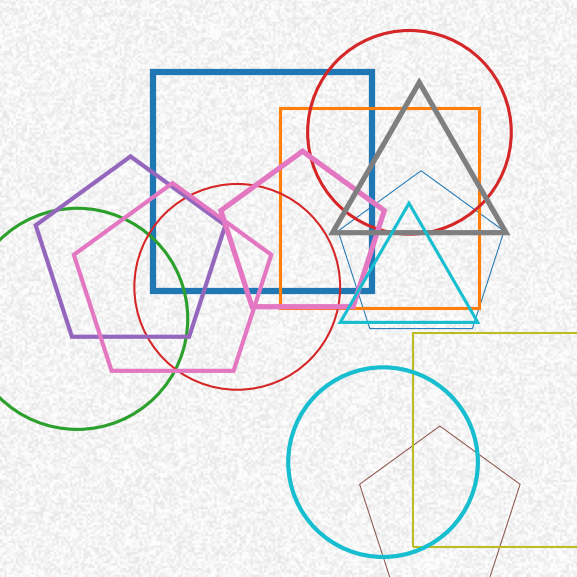[{"shape": "pentagon", "thickness": 0.5, "radius": 0.76, "center": [0.729, 0.552]}, {"shape": "square", "thickness": 3, "radius": 0.95, "center": [0.455, 0.685]}, {"shape": "square", "thickness": 1.5, "radius": 0.86, "center": [0.657, 0.639]}, {"shape": "circle", "thickness": 1.5, "radius": 0.96, "center": [0.134, 0.447]}, {"shape": "circle", "thickness": 1, "radius": 0.89, "center": [0.411, 0.502]}, {"shape": "circle", "thickness": 1.5, "radius": 0.88, "center": [0.709, 0.77]}, {"shape": "pentagon", "thickness": 2, "radius": 0.86, "center": [0.226, 0.556]}, {"shape": "pentagon", "thickness": 0.5, "radius": 0.73, "center": [0.762, 0.115]}, {"shape": "pentagon", "thickness": 2, "radius": 0.9, "center": [0.299, 0.502]}, {"shape": "pentagon", "thickness": 2.5, "radius": 0.74, "center": [0.524, 0.588]}, {"shape": "triangle", "thickness": 2.5, "radius": 0.87, "center": [0.726, 0.683]}, {"shape": "square", "thickness": 1, "radius": 0.93, "center": [0.9, 0.237]}, {"shape": "triangle", "thickness": 1.5, "radius": 0.69, "center": [0.708, 0.51]}, {"shape": "circle", "thickness": 2, "radius": 0.82, "center": [0.663, 0.199]}]